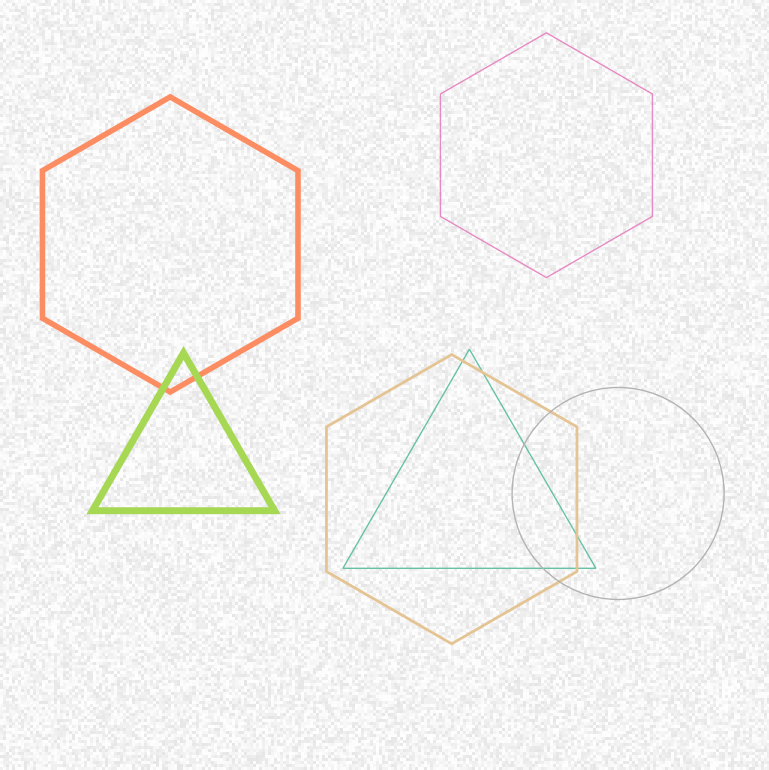[{"shape": "triangle", "thickness": 0.5, "radius": 0.95, "center": [0.61, 0.357]}, {"shape": "hexagon", "thickness": 2, "radius": 0.96, "center": [0.221, 0.683]}, {"shape": "hexagon", "thickness": 0.5, "radius": 0.79, "center": [0.71, 0.798]}, {"shape": "triangle", "thickness": 2.5, "radius": 0.68, "center": [0.238, 0.405]}, {"shape": "hexagon", "thickness": 1, "radius": 0.94, "center": [0.587, 0.352]}, {"shape": "circle", "thickness": 0.5, "radius": 0.69, "center": [0.803, 0.359]}]